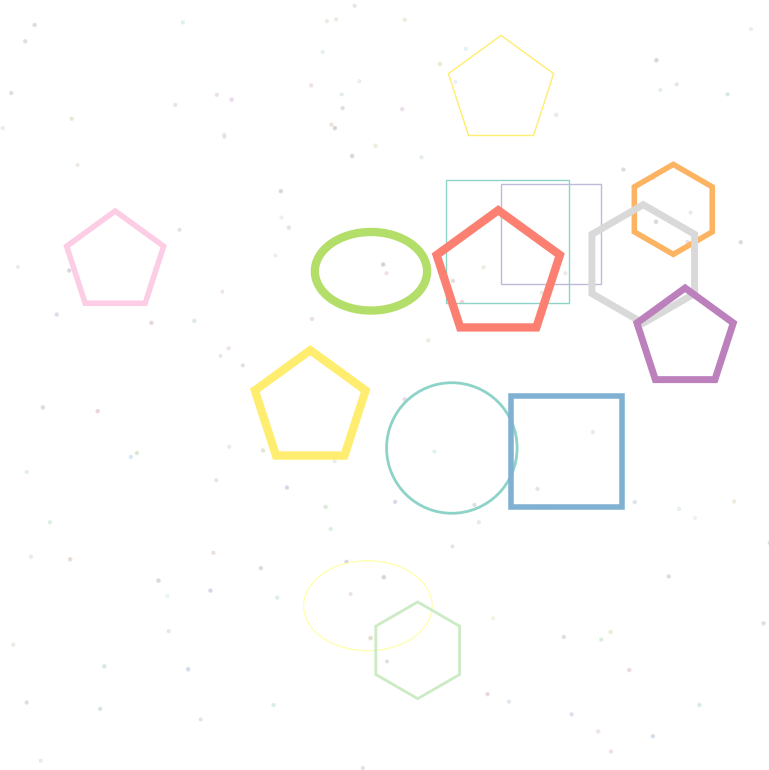[{"shape": "circle", "thickness": 1, "radius": 0.42, "center": [0.587, 0.418]}, {"shape": "square", "thickness": 0.5, "radius": 0.4, "center": [0.659, 0.686]}, {"shape": "oval", "thickness": 0.5, "radius": 0.42, "center": [0.478, 0.213]}, {"shape": "square", "thickness": 0.5, "radius": 0.32, "center": [0.715, 0.696]}, {"shape": "pentagon", "thickness": 3, "radius": 0.42, "center": [0.647, 0.643]}, {"shape": "square", "thickness": 2, "radius": 0.36, "center": [0.736, 0.414]}, {"shape": "hexagon", "thickness": 2, "radius": 0.29, "center": [0.874, 0.728]}, {"shape": "oval", "thickness": 3, "radius": 0.36, "center": [0.482, 0.648]}, {"shape": "pentagon", "thickness": 2, "radius": 0.33, "center": [0.15, 0.66]}, {"shape": "hexagon", "thickness": 2.5, "radius": 0.38, "center": [0.835, 0.657]}, {"shape": "pentagon", "thickness": 2.5, "radius": 0.33, "center": [0.89, 0.56]}, {"shape": "hexagon", "thickness": 1, "radius": 0.31, "center": [0.542, 0.155]}, {"shape": "pentagon", "thickness": 0.5, "radius": 0.36, "center": [0.651, 0.882]}, {"shape": "pentagon", "thickness": 3, "radius": 0.38, "center": [0.403, 0.47]}]